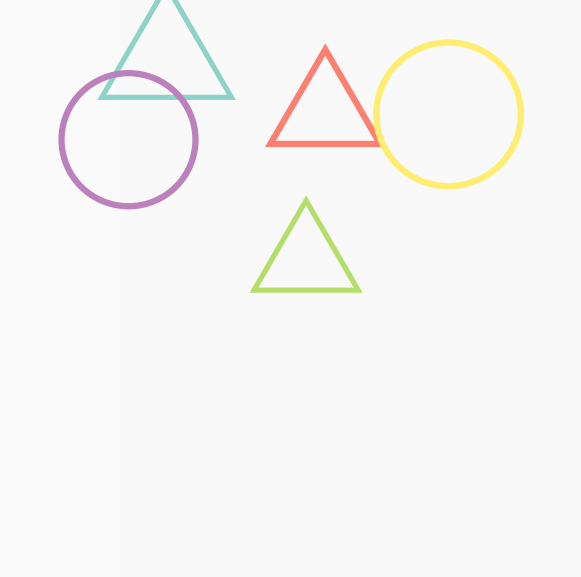[{"shape": "triangle", "thickness": 2.5, "radius": 0.64, "center": [0.287, 0.895]}, {"shape": "triangle", "thickness": 3, "radius": 0.55, "center": [0.56, 0.804]}, {"shape": "triangle", "thickness": 2.5, "radius": 0.52, "center": [0.527, 0.548]}, {"shape": "circle", "thickness": 3, "radius": 0.58, "center": [0.221, 0.757]}, {"shape": "circle", "thickness": 3, "radius": 0.62, "center": [0.772, 0.801]}]